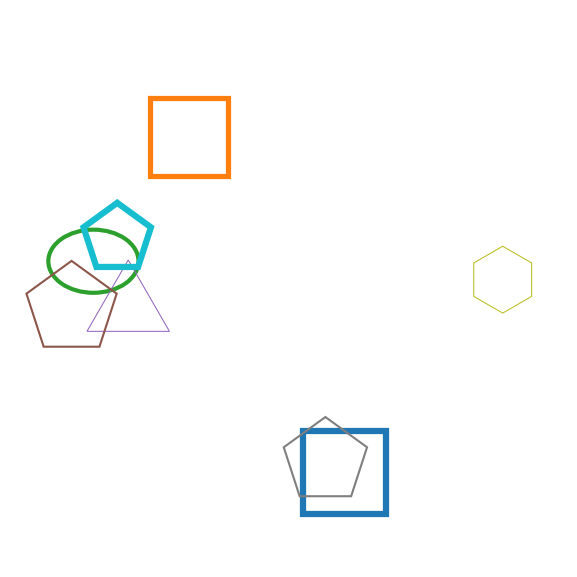[{"shape": "square", "thickness": 3, "radius": 0.36, "center": [0.597, 0.18]}, {"shape": "square", "thickness": 2.5, "radius": 0.34, "center": [0.327, 0.761]}, {"shape": "oval", "thickness": 2, "radius": 0.39, "center": [0.162, 0.547]}, {"shape": "triangle", "thickness": 0.5, "radius": 0.41, "center": [0.222, 0.467]}, {"shape": "pentagon", "thickness": 1, "radius": 0.41, "center": [0.124, 0.465]}, {"shape": "pentagon", "thickness": 1, "radius": 0.38, "center": [0.563, 0.201]}, {"shape": "hexagon", "thickness": 0.5, "radius": 0.29, "center": [0.87, 0.515]}, {"shape": "pentagon", "thickness": 3, "radius": 0.31, "center": [0.203, 0.587]}]